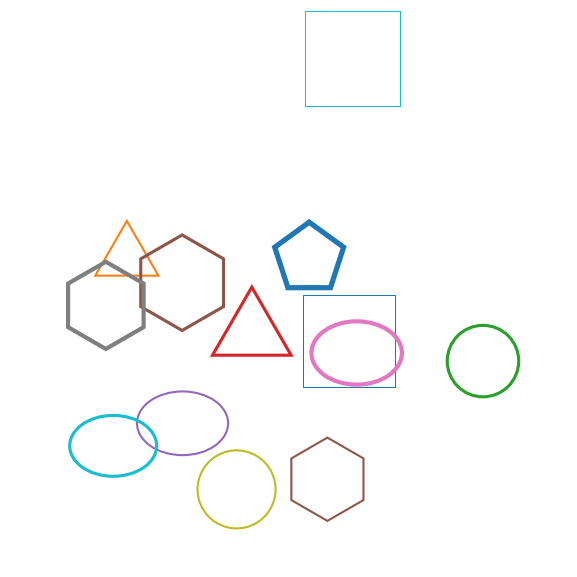[{"shape": "pentagon", "thickness": 2.5, "radius": 0.31, "center": [0.535, 0.552]}, {"shape": "square", "thickness": 0.5, "radius": 0.4, "center": [0.604, 0.408]}, {"shape": "triangle", "thickness": 1, "radius": 0.32, "center": [0.22, 0.553]}, {"shape": "circle", "thickness": 1.5, "radius": 0.31, "center": [0.836, 0.374]}, {"shape": "triangle", "thickness": 1.5, "radius": 0.39, "center": [0.436, 0.423]}, {"shape": "oval", "thickness": 1, "radius": 0.39, "center": [0.316, 0.266]}, {"shape": "hexagon", "thickness": 1, "radius": 0.36, "center": [0.567, 0.169]}, {"shape": "hexagon", "thickness": 1.5, "radius": 0.41, "center": [0.315, 0.51]}, {"shape": "oval", "thickness": 2, "radius": 0.39, "center": [0.618, 0.388]}, {"shape": "hexagon", "thickness": 2, "radius": 0.38, "center": [0.183, 0.47]}, {"shape": "circle", "thickness": 1, "radius": 0.34, "center": [0.41, 0.152]}, {"shape": "square", "thickness": 0.5, "radius": 0.41, "center": [0.611, 0.897]}, {"shape": "oval", "thickness": 1.5, "radius": 0.38, "center": [0.196, 0.227]}]